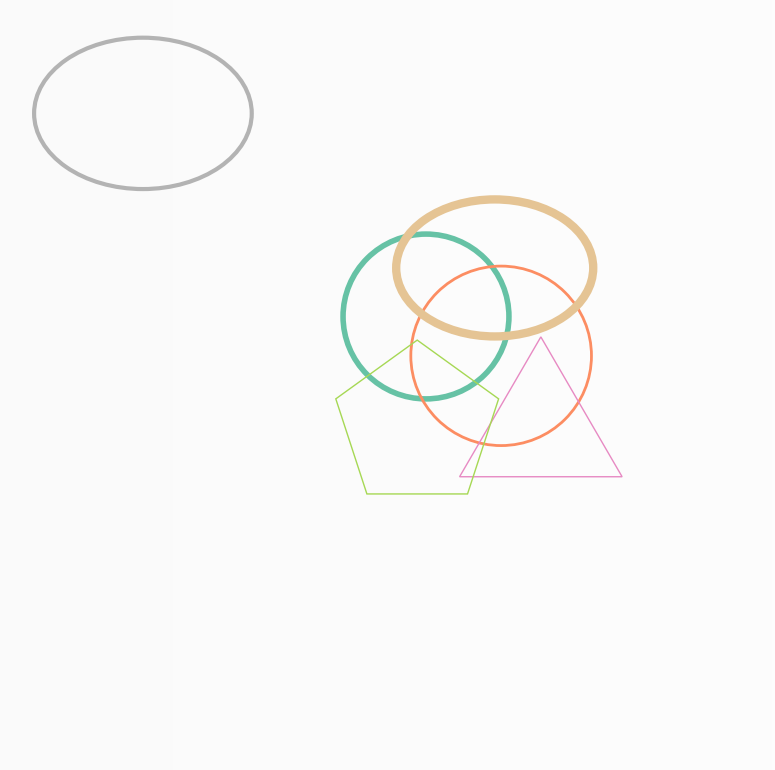[{"shape": "circle", "thickness": 2, "radius": 0.54, "center": [0.55, 0.589]}, {"shape": "circle", "thickness": 1, "radius": 0.58, "center": [0.647, 0.538]}, {"shape": "triangle", "thickness": 0.5, "radius": 0.61, "center": [0.698, 0.441]}, {"shape": "pentagon", "thickness": 0.5, "radius": 0.55, "center": [0.538, 0.448]}, {"shape": "oval", "thickness": 3, "radius": 0.64, "center": [0.638, 0.652]}, {"shape": "oval", "thickness": 1.5, "radius": 0.7, "center": [0.184, 0.853]}]